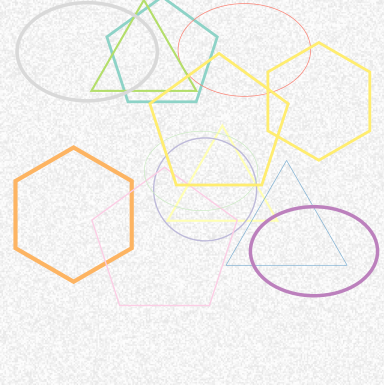[{"shape": "pentagon", "thickness": 2, "radius": 0.75, "center": [0.421, 0.858]}, {"shape": "triangle", "thickness": 1.5, "radius": 0.82, "center": [0.578, 0.509]}, {"shape": "circle", "thickness": 1, "radius": 0.67, "center": [0.533, 0.508]}, {"shape": "oval", "thickness": 0.5, "radius": 0.86, "center": [0.635, 0.87]}, {"shape": "triangle", "thickness": 0.5, "radius": 0.91, "center": [0.744, 0.402]}, {"shape": "hexagon", "thickness": 3, "radius": 0.87, "center": [0.191, 0.443]}, {"shape": "triangle", "thickness": 1.5, "radius": 0.79, "center": [0.374, 0.843]}, {"shape": "pentagon", "thickness": 1, "radius": 0.99, "center": [0.427, 0.367]}, {"shape": "oval", "thickness": 2.5, "radius": 0.91, "center": [0.227, 0.866]}, {"shape": "oval", "thickness": 2.5, "radius": 0.83, "center": [0.816, 0.347]}, {"shape": "oval", "thickness": 0.5, "radius": 0.74, "center": [0.522, 0.556]}, {"shape": "hexagon", "thickness": 2, "radius": 0.76, "center": [0.828, 0.737]}, {"shape": "pentagon", "thickness": 2, "radius": 0.94, "center": [0.569, 0.672]}]